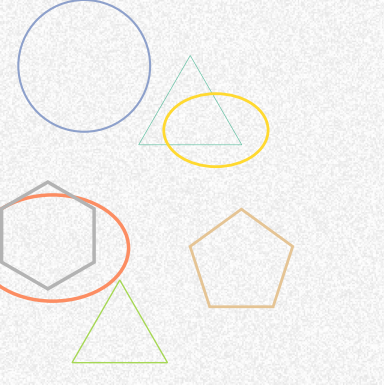[{"shape": "triangle", "thickness": 0.5, "radius": 0.77, "center": [0.494, 0.701]}, {"shape": "oval", "thickness": 2.5, "radius": 0.99, "center": [0.137, 0.356]}, {"shape": "circle", "thickness": 1.5, "radius": 0.86, "center": [0.219, 0.829]}, {"shape": "triangle", "thickness": 1, "radius": 0.72, "center": [0.311, 0.13]}, {"shape": "oval", "thickness": 2, "radius": 0.68, "center": [0.561, 0.662]}, {"shape": "pentagon", "thickness": 2, "radius": 0.7, "center": [0.627, 0.317]}, {"shape": "hexagon", "thickness": 2.5, "radius": 0.69, "center": [0.124, 0.388]}]